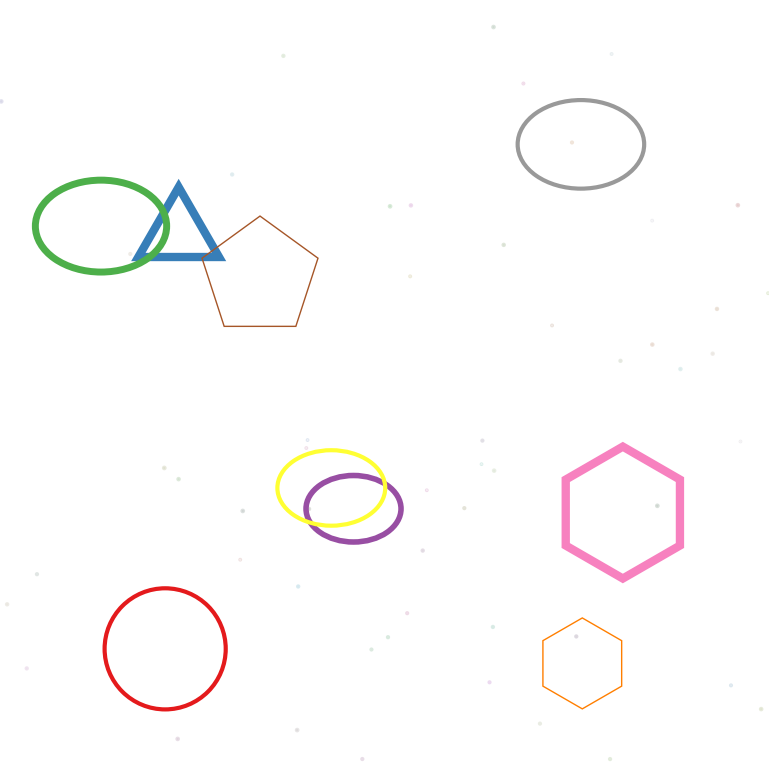[{"shape": "circle", "thickness": 1.5, "radius": 0.39, "center": [0.214, 0.157]}, {"shape": "triangle", "thickness": 3, "radius": 0.3, "center": [0.232, 0.696]}, {"shape": "oval", "thickness": 2.5, "radius": 0.43, "center": [0.131, 0.706]}, {"shape": "oval", "thickness": 2, "radius": 0.31, "center": [0.459, 0.339]}, {"shape": "hexagon", "thickness": 0.5, "radius": 0.3, "center": [0.756, 0.138]}, {"shape": "oval", "thickness": 1.5, "radius": 0.35, "center": [0.43, 0.366]}, {"shape": "pentagon", "thickness": 0.5, "radius": 0.4, "center": [0.338, 0.64]}, {"shape": "hexagon", "thickness": 3, "radius": 0.43, "center": [0.809, 0.334]}, {"shape": "oval", "thickness": 1.5, "radius": 0.41, "center": [0.754, 0.813]}]